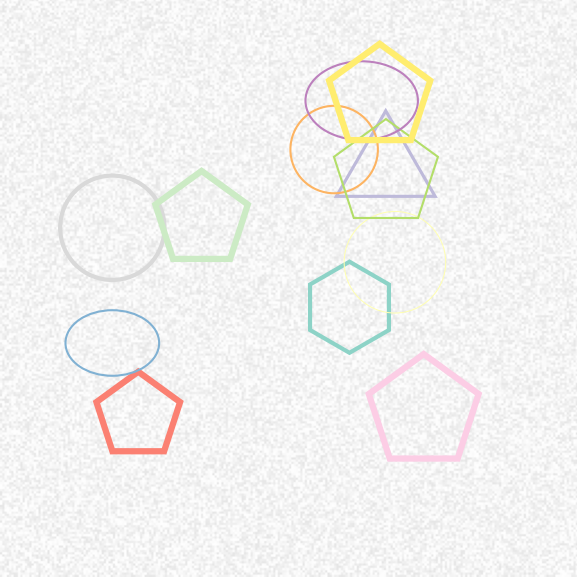[{"shape": "hexagon", "thickness": 2, "radius": 0.39, "center": [0.605, 0.467]}, {"shape": "circle", "thickness": 0.5, "radius": 0.44, "center": [0.684, 0.545]}, {"shape": "triangle", "thickness": 1.5, "radius": 0.49, "center": [0.668, 0.709]}, {"shape": "pentagon", "thickness": 3, "radius": 0.38, "center": [0.239, 0.279]}, {"shape": "oval", "thickness": 1, "radius": 0.41, "center": [0.194, 0.405]}, {"shape": "circle", "thickness": 1, "radius": 0.38, "center": [0.579, 0.74]}, {"shape": "pentagon", "thickness": 1, "radius": 0.47, "center": [0.668, 0.698]}, {"shape": "pentagon", "thickness": 3, "radius": 0.5, "center": [0.734, 0.286]}, {"shape": "circle", "thickness": 2, "radius": 0.45, "center": [0.195, 0.605]}, {"shape": "oval", "thickness": 1, "radius": 0.49, "center": [0.626, 0.825]}, {"shape": "pentagon", "thickness": 3, "radius": 0.42, "center": [0.349, 0.619]}, {"shape": "pentagon", "thickness": 3, "radius": 0.46, "center": [0.657, 0.831]}]